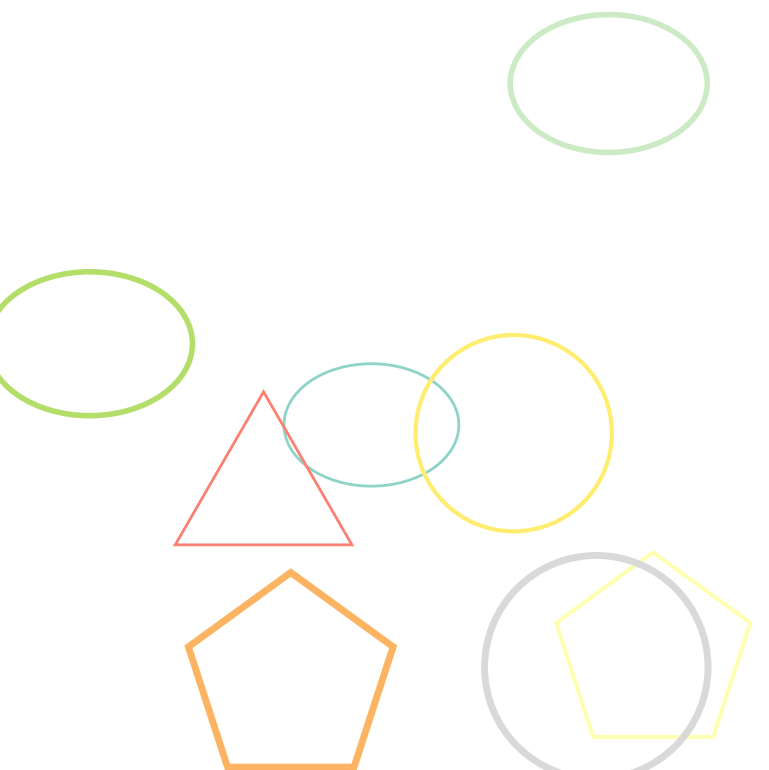[{"shape": "oval", "thickness": 1, "radius": 0.57, "center": [0.482, 0.448]}, {"shape": "pentagon", "thickness": 1.5, "radius": 0.66, "center": [0.848, 0.15]}, {"shape": "triangle", "thickness": 1, "radius": 0.66, "center": [0.342, 0.359]}, {"shape": "pentagon", "thickness": 2.5, "radius": 0.7, "center": [0.378, 0.117]}, {"shape": "oval", "thickness": 2, "radius": 0.67, "center": [0.116, 0.554]}, {"shape": "circle", "thickness": 2.5, "radius": 0.73, "center": [0.774, 0.134]}, {"shape": "oval", "thickness": 2, "radius": 0.64, "center": [0.791, 0.892]}, {"shape": "circle", "thickness": 1.5, "radius": 0.64, "center": [0.667, 0.437]}]